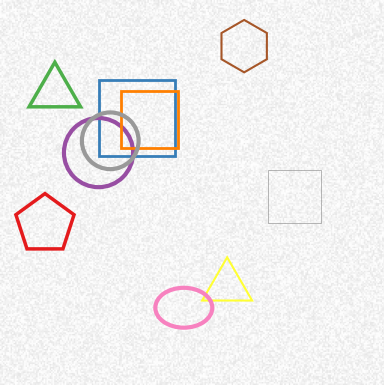[{"shape": "pentagon", "thickness": 2.5, "radius": 0.4, "center": [0.117, 0.418]}, {"shape": "square", "thickness": 2, "radius": 0.49, "center": [0.356, 0.694]}, {"shape": "triangle", "thickness": 2.5, "radius": 0.39, "center": [0.142, 0.761]}, {"shape": "circle", "thickness": 3, "radius": 0.45, "center": [0.256, 0.604]}, {"shape": "square", "thickness": 2, "radius": 0.37, "center": [0.388, 0.689]}, {"shape": "triangle", "thickness": 1.5, "radius": 0.37, "center": [0.59, 0.257]}, {"shape": "hexagon", "thickness": 1.5, "radius": 0.34, "center": [0.634, 0.88]}, {"shape": "oval", "thickness": 3, "radius": 0.37, "center": [0.477, 0.201]}, {"shape": "circle", "thickness": 3, "radius": 0.37, "center": [0.286, 0.634]}, {"shape": "square", "thickness": 0.5, "radius": 0.35, "center": [0.766, 0.49]}]